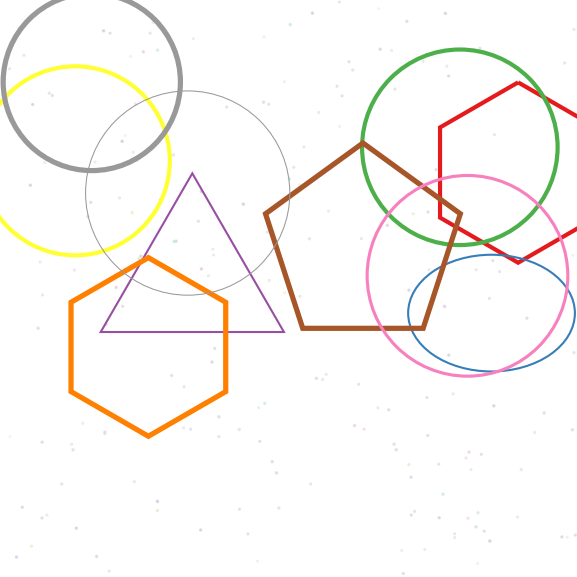[{"shape": "hexagon", "thickness": 2, "radius": 0.78, "center": [0.897, 0.7]}, {"shape": "oval", "thickness": 1, "radius": 0.72, "center": [0.851, 0.457]}, {"shape": "circle", "thickness": 2, "radius": 0.85, "center": [0.796, 0.744]}, {"shape": "triangle", "thickness": 1, "radius": 0.92, "center": [0.333, 0.516]}, {"shape": "hexagon", "thickness": 2.5, "radius": 0.77, "center": [0.257, 0.398]}, {"shape": "circle", "thickness": 2, "radius": 0.82, "center": [0.13, 0.721]}, {"shape": "pentagon", "thickness": 2.5, "radius": 0.89, "center": [0.628, 0.574]}, {"shape": "circle", "thickness": 1.5, "radius": 0.87, "center": [0.809, 0.522]}, {"shape": "circle", "thickness": 2.5, "radius": 0.77, "center": [0.159, 0.857]}, {"shape": "circle", "thickness": 0.5, "radius": 0.88, "center": [0.325, 0.665]}]